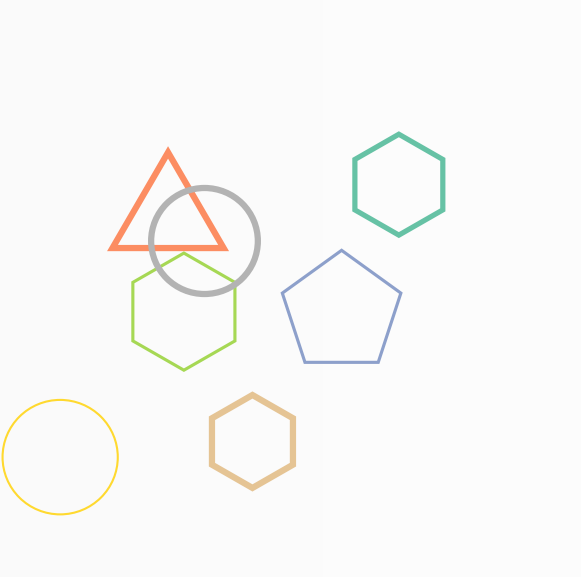[{"shape": "hexagon", "thickness": 2.5, "radius": 0.44, "center": [0.686, 0.679]}, {"shape": "triangle", "thickness": 3, "radius": 0.55, "center": [0.289, 0.625]}, {"shape": "pentagon", "thickness": 1.5, "radius": 0.54, "center": [0.588, 0.458]}, {"shape": "hexagon", "thickness": 1.5, "radius": 0.51, "center": [0.316, 0.459]}, {"shape": "circle", "thickness": 1, "radius": 0.5, "center": [0.104, 0.208]}, {"shape": "hexagon", "thickness": 3, "radius": 0.4, "center": [0.434, 0.235]}, {"shape": "circle", "thickness": 3, "radius": 0.46, "center": [0.352, 0.582]}]